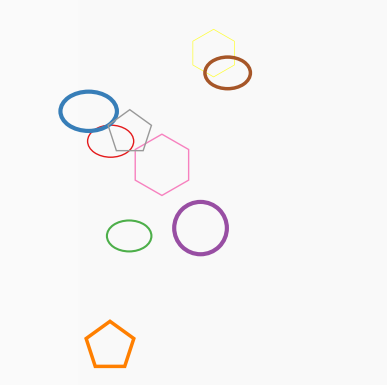[{"shape": "oval", "thickness": 1, "radius": 0.3, "center": [0.286, 0.633]}, {"shape": "oval", "thickness": 3, "radius": 0.36, "center": [0.229, 0.711]}, {"shape": "oval", "thickness": 1.5, "radius": 0.29, "center": [0.333, 0.387]}, {"shape": "circle", "thickness": 3, "radius": 0.34, "center": [0.518, 0.408]}, {"shape": "pentagon", "thickness": 2.5, "radius": 0.32, "center": [0.284, 0.101]}, {"shape": "hexagon", "thickness": 0.5, "radius": 0.31, "center": [0.551, 0.862]}, {"shape": "oval", "thickness": 2.5, "radius": 0.29, "center": [0.588, 0.811]}, {"shape": "hexagon", "thickness": 1, "radius": 0.4, "center": [0.418, 0.572]}, {"shape": "pentagon", "thickness": 1, "radius": 0.29, "center": [0.335, 0.656]}]